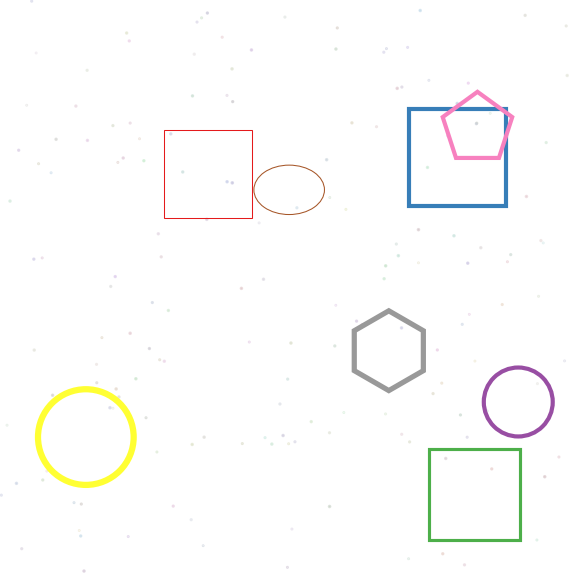[{"shape": "square", "thickness": 0.5, "radius": 0.38, "center": [0.361, 0.699]}, {"shape": "square", "thickness": 2, "radius": 0.42, "center": [0.792, 0.727]}, {"shape": "square", "thickness": 1.5, "radius": 0.4, "center": [0.821, 0.143]}, {"shape": "circle", "thickness": 2, "radius": 0.3, "center": [0.897, 0.303]}, {"shape": "circle", "thickness": 3, "radius": 0.41, "center": [0.149, 0.242]}, {"shape": "oval", "thickness": 0.5, "radius": 0.31, "center": [0.501, 0.67]}, {"shape": "pentagon", "thickness": 2, "radius": 0.32, "center": [0.827, 0.777]}, {"shape": "hexagon", "thickness": 2.5, "radius": 0.35, "center": [0.673, 0.392]}]